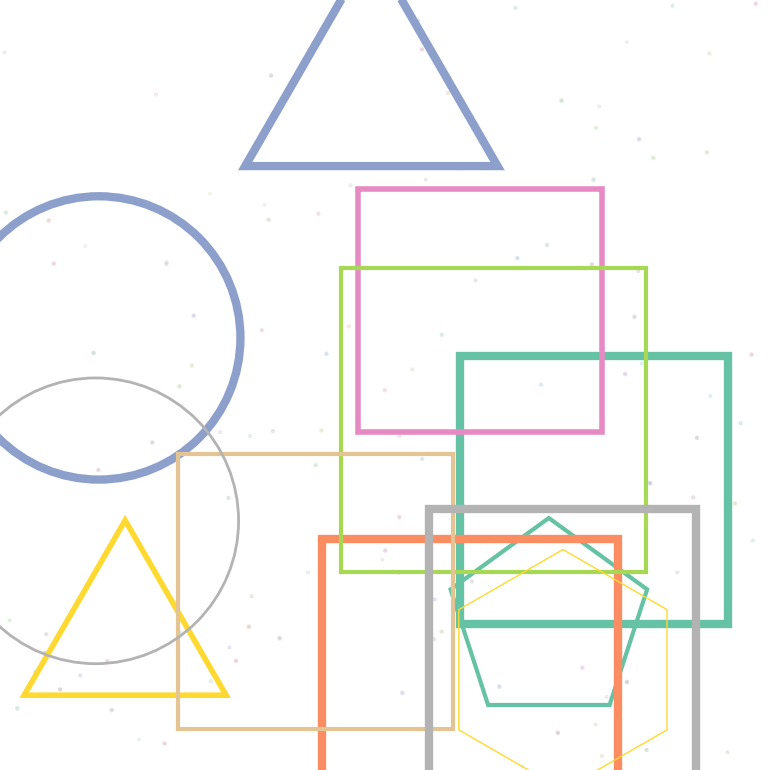[{"shape": "square", "thickness": 3, "radius": 0.87, "center": [0.772, 0.364]}, {"shape": "pentagon", "thickness": 1.5, "radius": 0.67, "center": [0.713, 0.193]}, {"shape": "square", "thickness": 3, "radius": 0.96, "center": [0.61, 0.108]}, {"shape": "triangle", "thickness": 3, "radius": 0.95, "center": [0.482, 0.879]}, {"shape": "circle", "thickness": 3, "radius": 0.92, "center": [0.128, 0.561]}, {"shape": "square", "thickness": 2, "radius": 0.79, "center": [0.623, 0.597]}, {"shape": "square", "thickness": 1.5, "radius": 0.99, "center": [0.641, 0.454]}, {"shape": "hexagon", "thickness": 0.5, "radius": 0.78, "center": [0.731, 0.13]}, {"shape": "triangle", "thickness": 2, "radius": 0.76, "center": [0.163, 0.173]}, {"shape": "square", "thickness": 1.5, "radius": 0.89, "center": [0.41, 0.232]}, {"shape": "square", "thickness": 3, "radius": 0.87, "center": [0.731, 0.166]}, {"shape": "circle", "thickness": 1, "radius": 0.93, "center": [0.124, 0.324]}]